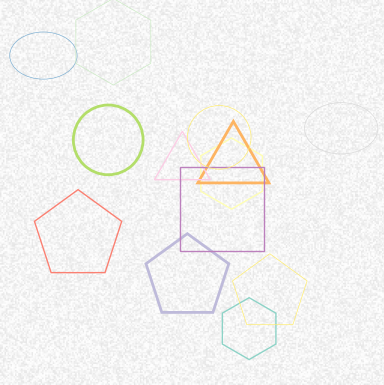[{"shape": "hexagon", "thickness": 1, "radius": 0.4, "center": [0.647, 0.146]}, {"shape": "hexagon", "thickness": 1, "radius": 0.46, "center": [0.602, 0.549]}, {"shape": "pentagon", "thickness": 2, "radius": 0.57, "center": [0.487, 0.28]}, {"shape": "pentagon", "thickness": 1, "radius": 0.6, "center": [0.203, 0.388]}, {"shape": "oval", "thickness": 0.5, "radius": 0.44, "center": [0.113, 0.856]}, {"shape": "triangle", "thickness": 2, "radius": 0.53, "center": [0.606, 0.578]}, {"shape": "circle", "thickness": 2, "radius": 0.45, "center": [0.281, 0.637]}, {"shape": "triangle", "thickness": 1, "radius": 0.42, "center": [0.474, 0.575]}, {"shape": "oval", "thickness": 0.5, "radius": 0.48, "center": [0.886, 0.667]}, {"shape": "square", "thickness": 1, "radius": 0.55, "center": [0.577, 0.457]}, {"shape": "hexagon", "thickness": 0.5, "radius": 0.56, "center": [0.294, 0.892]}, {"shape": "pentagon", "thickness": 0.5, "radius": 0.51, "center": [0.701, 0.239]}, {"shape": "circle", "thickness": 0.5, "radius": 0.41, "center": [0.569, 0.643]}]